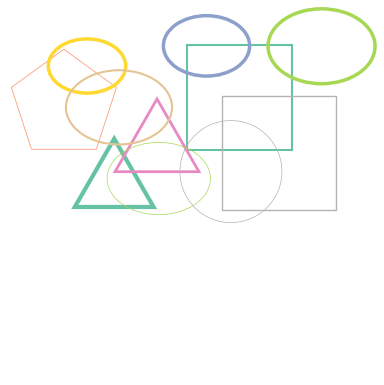[{"shape": "triangle", "thickness": 3, "radius": 0.59, "center": [0.297, 0.522]}, {"shape": "square", "thickness": 1.5, "radius": 0.68, "center": [0.623, 0.747]}, {"shape": "pentagon", "thickness": 0.5, "radius": 0.72, "center": [0.166, 0.729]}, {"shape": "oval", "thickness": 2.5, "radius": 0.56, "center": [0.536, 0.881]}, {"shape": "triangle", "thickness": 2, "radius": 0.63, "center": [0.408, 0.617]}, {"shape": "oval", "thickness": 0.5, "radius": 0.67, "center": [0.412, 0.536]}, {"shape": "oval", "thickness": 2.5, "radius": 0.69, "center": [0.835, 0.88]}, {"shape": "oval", "thickness": 2.5, "radius": 0.5, "center": [0.226, 0.829]}, {"shape": "oval", "thickness": 1.5, "radius": 0.69, "center": [0.309, 0.721]}, {"shape": "circle", "thickness": 0.5, "radius": 0.66, "center": [0.6, 0.554]}, {"shape": "square", "thickness": 1, "radius": 0.74, "center": [0.724, 0.603]}]